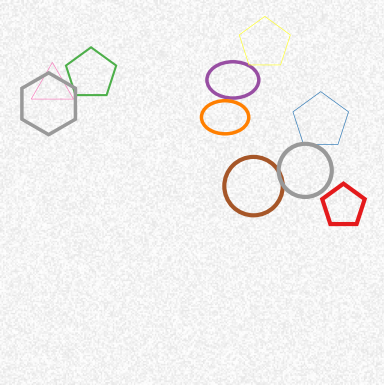[{"shape": "pentagon", "thickness": 3, "radius": 0.29, "center": [0.892, 0.465]}, {"shape": "pentagon", "thickness": 0.5, "radius": 0.38, "center": [0.833, 0.686]}, {"shape": "pentagon", "thickness": 1.5, "radius": 0.34, "center": [0.237, 0.808]}, {"shape": "oval", "thickness": 2.5, "radius": 0.34, "center": [0.605, 0.792]}, {"shape": "oval", "thickness": 2.5, "radius": 0.31, "center": [0.585, 0.695]}, {"shape": "pentagon", "thickness": 0.5, "radius": 0.35, "center": [0.688, 0.888]}, {"shape": "circle", "thickness": 3, "radius": 0.38, "center": [0.659, 0.517]}, {"shape": "triangle", "thickness": 0.5, "radius": 0.32, "center": [0.136, 0.774]}, {"shape": "circle", "thickness": 3, "radius": 0.35, "center": [0.793, 0.557]}, {"shape": "hexagon", "thickness": 2.5, "radius": 0.4, "center": [0.126, 0.731]}]